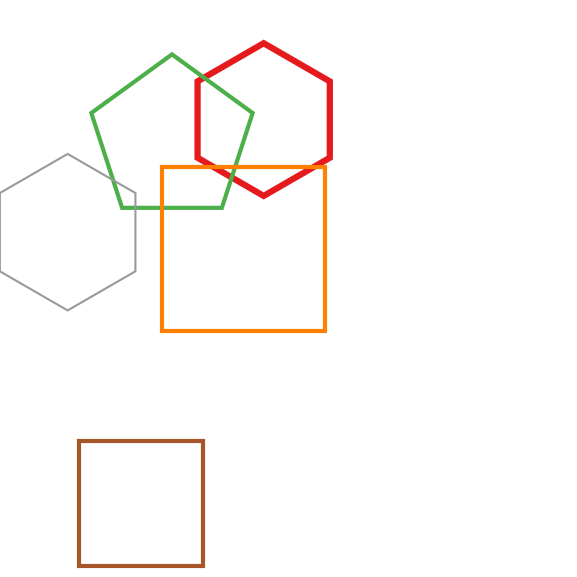[{"shape": "hexagon", "thickness": 3, "radius": 0.66, "center": [0.457, 0.792]}, {"shape": "pentagon", "thickness": 2, "radius": 0.73, "center": [0.298, 0.758]}, {"shape": "square", "thickness": 2, "radius": 0.71, "center": [0.422, 0.568]}, {"shape": "square", "thickness": 2, "radius": 0.54, "center": [0.244, 0.127]}, {"shape": "hexagon", "thickness": 1, "radius": 0.68, "center": [0.117, 0.597]}]